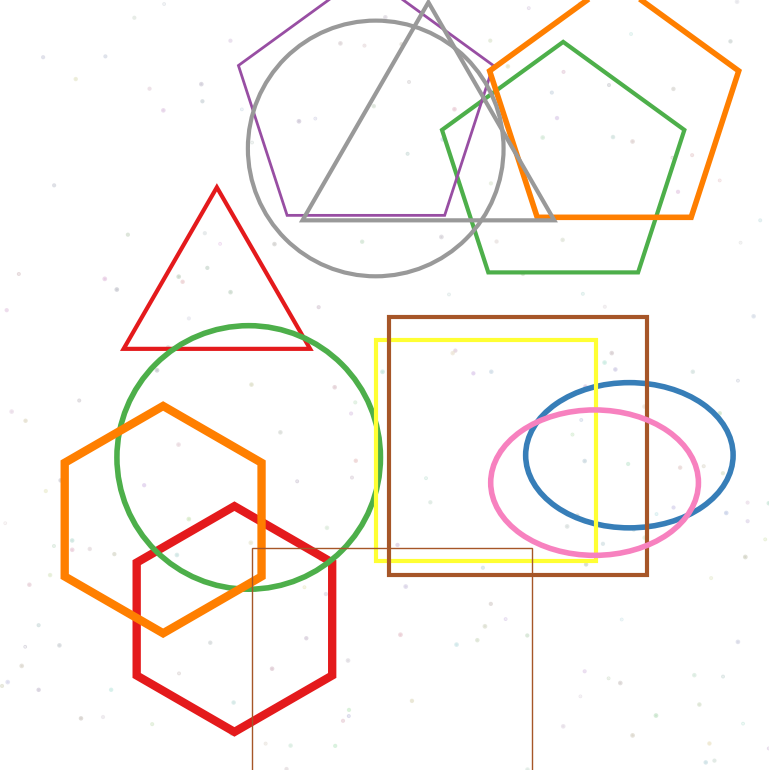[{"shape": "triangle", "thickness": 1.5, "radius": 0.7, "center": [0.282, 0.617]}, {"shape": "hexagon", "thickness": 3, "radius": 0.73, "center": [0.304, 0.196]}, {"shape": "oval", "thickness": 2, "radius": 0.67, "center": [0.817, 0.409]}, {"shape": "pentagon", "thickness": 1.5, "radius": 0.83, "center": [0.731, 0.78]}, {"shape": "circle", "thickness": 2, "radius": 0.86, "center": [0.323, 0.406]}, {"shape": "pentagon", "thickness": 1, "radius": 0.87, "center": [0.475, 0.861]}, {"shape": "hexagon", "thickness": 3, "radius": 0.74, "center": [0.212, 0.325]}, {"shape": "pentagon", "thickness": 2, "radius": 0.85, "center": [0.798, 0.855]}, {"shape": "square", "thickness": 1.5, "radius": 0.72, "center": [0.631, 0.415]}, {"shape": "square", "thickness": 0.5, "radius": 0.91, "center": [0.509, 0.106]}, {"shape": "square", "thickness": 1.5, "radius": 0.84, "center": [0.673, 0.421]}, {"shape": "oval", "thickness": 2, "radius": 0.67, "center": [0.772, 0.373]}, {"shape": "triangle", "thickness": 1.5, "radius": 0.94, "center": [0.556, 0.808]}, {"shape": "circle", "thickness": 1.5, "radius": 0.83, "center": [0.488, 0.807]}]